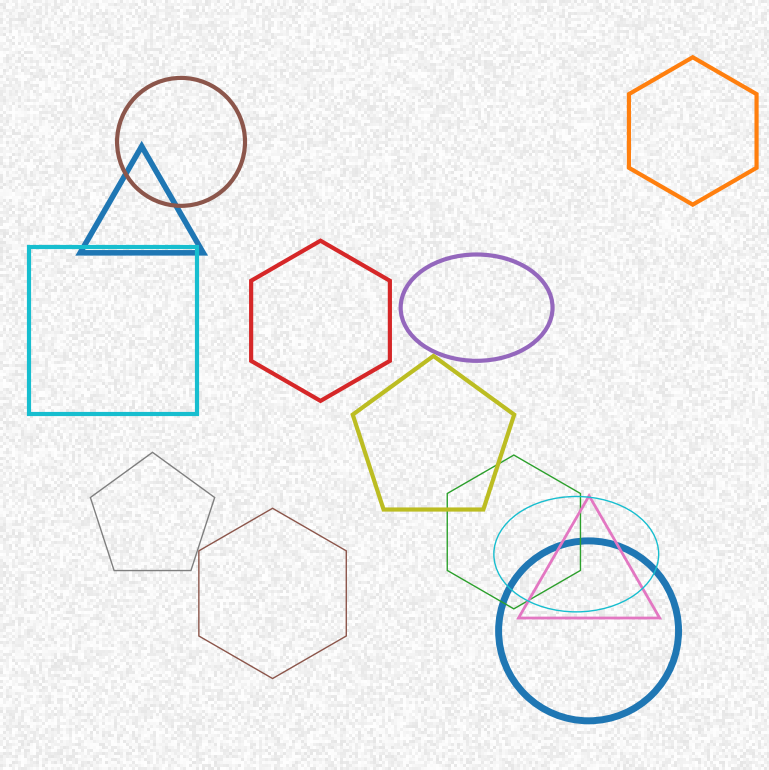[{"shape": "triangle", "thickness": 2, "radius": 0.46, "center": [0.184, 0.718]}, {"shape": "circle", "thickness": 2.5, "radius": 0.58, "center": [0.764, 0.181]}, {"shape": "hexagon", "thickness": 1.5, "radius": 0.48, "center": [0.9, 0.83]}, {"shape": "hexagon", "thickness": 0.5, "radius": 0.5, "center": [0.667, 0.309]}, {"shape": "hexagon", "thickness": 1.5, "radius": 0.52, "center": [0.416, 0.583]}, {"shape": "oval", "thickness": 1.5, "radius": 0.49, "center": [0.619, 0.6]}, {"shape": "hexagon", "thickness": 0.5, "radius": 0.55, "center": [0.354, 0.229]}, {"shape": "circle", "thickness": 1.5, "radius": 0.42, "center": [0.235, 0.816]}, {"shape": "triangle", "thickness": 1, "radius": 0.53, "center": [0.765, 0.25]}, {"shape": "pentagon", "thickness": 0.5, "radius": 0.42, "center": [0.198, 0.328]}, {"shape": "pentagon", "thickness": 1.5, "radius": 0.55, "center": [0.563, 0.427]}, {"shape": "oval", "thickness": 0.5, "radius": 0.54, "center": [0.748, 0.28]}, {"shape": "square", "thickness": 1.5, "radius": 0.54, "center": [0.147, 0.57]}]